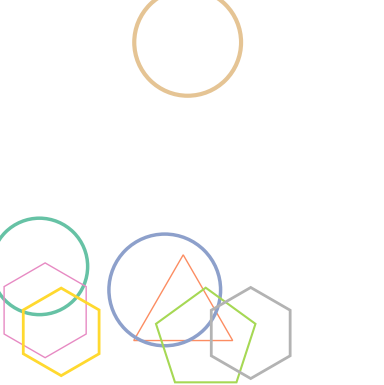[{"shape": "circle", "thickness": 2.5, "radius": 0.63, "center": [0.102, 0.308]}, {"shape": "triangle", "thickness": 1, "radius": 0.74, "center": [0.476, 0.19]}, {"shape": "circle", "thickness": 2.5, "radius": 0.73, "center": [0.428, 0.247]}, {"shape": "hexagon", "thickness": 1, "radius": 0.62, "center": [0.117, 0.194]}, {"shape": "pentagon", "thickness": 1.5, "radius": 0.68, "center": [0.534, 0.117]}, {"shape": "hexagon", "thickness": 2, "radius": 0.57, "center": [0.159, 0.138]}, {"shape": "circle", "thickness": 3, "radius": 0.69, "center": [0.487, 0.89]}, {"shape": "hexagon", "thickness": 2, "radius": 0.59, "center": [0.651, 0.135]}]